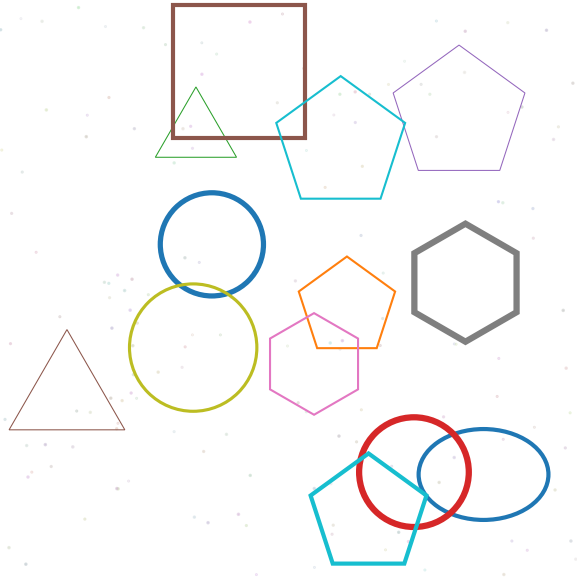[{"shape": "oval", "thickness": 2, "radius": 0.56, "center": [0.837, 0.177]}, {"shape": "circle", "thickness": 2.5, "radius": 0.45, "center": [0.367, 0.576]}, {"shape": "pentagon", "thickness": 1, "radius": 0.44, "center": [0.601, 0.467]}, {"shape": "triangle", "thickness": 0.5, "radius": 0.41, "center": [0.339, 0.767]}, {"shape": "circle", "thickness": 3, "radius": 0.47, "center": [0.717, 0.182]}, {"shape": "pentagon", "thickness": 0.5, "radius": 0.6, "center": [0.795, 0.801]}, {"shape": "triangle", "thickness": 0.5, "radius": 0.58, "center": [0.116, 0.313]}, {"shape": "square", "thickness": 2, "radius": 0.57, "center": [0.414, 0.875]}, {"shape": "hexagon", "thickness": 1, "radius": 0.44, "center": [0.544, 0.369]}, {"shape": "hexagon", "thickness": 3, "radius": 0.51, "center": [0.806, 0.51]}, {"shape": "circle", "thickness": 1.5, "radius": 0.55, "center": [0.334, 0.397]}, {"shape": "pentagon", "thickness": 1, "radius": 0.59, "center": [0.59, 0.75]}, {"shape": "pentagon", "thickness": 2, "radius": 0.53, "center": [0.638, 0.109]}]